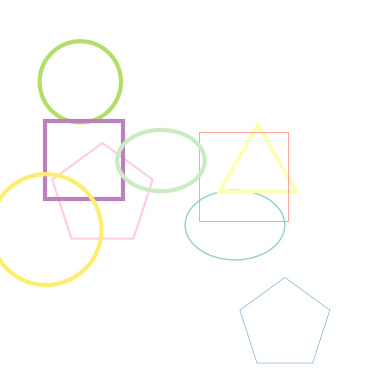[{"shape": "oval", "thickness": 1, "radius": 0.65, "center": [0.61, 0.415]}, {"shape": "triangle", "thickness": 2.5, "radius": 0.57, "center": [0.67, 0.56]}, {"shape": "square", "thickness": 0.5, "radius": 0.58, "center": [0.632, 0.54]}, {"shape": "pentagon", "thickness": 0.5, "radius": 0.61, "center": [0.74, 0.156]}, {"shape": "circle", "thickness": 3, "radius": 0.53, "center": [0.209, 0.787]}, {"shape": "pentagon", "thickness": 1.5, "radius": 0.69, "center": [0.266, 0.491]}, {"shape": "square", "thickness": 3, "radius": 0.51, "center": [0.218, 0.585]}, {"shape": "oval", "thickness": 3, "radius": 0.57, "center": [0.418, 0.583]}, {"shape": "circle", "thickness": 3, "radius": 0.72, "center": [0.12, 0.404]}]